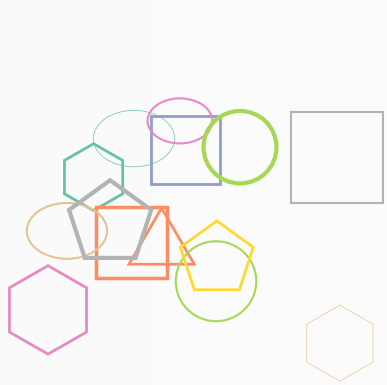[{"shape": "oval", "thickness": 0.5, "radius": 0.52, "center": [0.346, 0.64]}, {"shape": "hexagon", "thickness": 2, "radius": 0.43, "center": [0.241, 0.54]}, {"shape": "square", "thickness": 2.5, "radius": 0.46, "center": [0.339, 0.37]}, {"shape": "triangle", "thickness": 2, "radius": 0.49, "center": [0.417, 0.362]}, {"shape": "square", "thickness": 2, "radius": 0.44, "center": [0.479, 0.61]}, {"shape": "hexagon", "thickness": 2, "radius": 0.57, "center": [0.124, 0.195]}, {"shape": "oval", "thickness": 1.5, "radius": 0.42, "center": [0.464, 0.686]}, {"shape": "circle", "thickness": 3, "radius": 0.47, "center": [0.619, 0.618]}, {"shape": "circle", "thickness": 1.5, "radius": 0.52, "center": [0.557, 0.27]}, {"shape": "pentagon", "thickness": 2, "radius": 0.49, "center": [0.56, 0.327]}, {"shape": "oval", "thickness": 1.5, "radius": 0.52, "center": [0.173, 0.4]}, {"shape": "hexagon", "thickness": 0.5, "radius": 0.49, "center": [0.877, 0.109]}, {"shape": "square", "thickness": 1.5, "radius": 0.59, "center": [0.87, 0.591]}, {"shape": "pentagon", "thickness": 3, "radius": 0.56, "center": [0.284, 0.42]}]